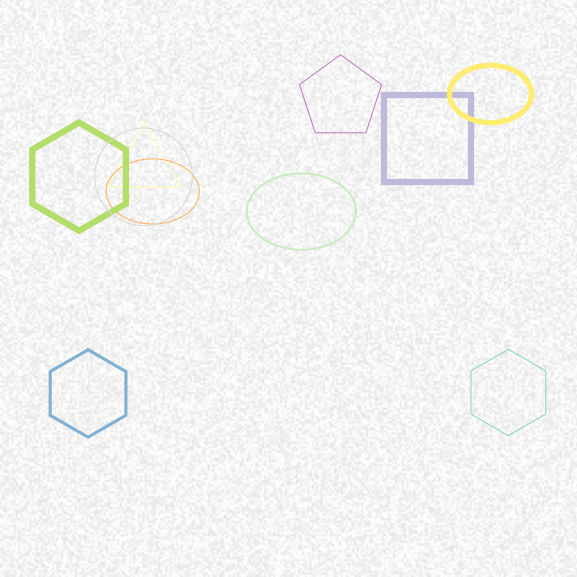[{"shape": "hexagon", "thickness": 0.5, "radius": 0.37, "center": [0.88, 0.32]}, {"shape": "triangle", "thickness": 0.5, "radius": 0.37, "center": [0.25, 0.712]}, {"shape": "square", "thickness": 3, "radius": 0.38, "center": [0.74, 0.76]}, {"shape": "hexagon", "thickness": 1.5, "radius": 0.38, "center": [0.152, 0.318]}, {"shape": "oval", "thickness": 0.5, "radius": 0.4, "center": [0.264, 0.668]}, {"shape": "hexagon", "thickness": 3, "radius": 0.47, "center": [0.137, 0.693]}, {"shape": "circle", "thickness": 0.5, "radius": 0.42, "center": [0.248, 0.693]}, {"shape": "pentagon", "thickness": 0.5, "radius": 0.37, "center": [0.59, 0.83]}, {"shape": "oval", "thickness": 1, "radius": 0.47, "center": [0.522, 0.633]}, {"shape": "oval", "thickness": 2.5, "radius": 0.35, "center": [0.849, 0.836]}]